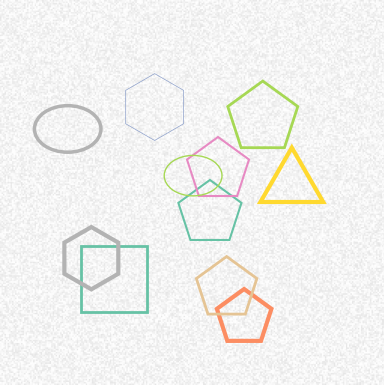[{"shape": "square", "thickness": 2, "radius": 0.43, "center": [0.295, 0.276]}, {"shape": "pentagon", "thickness": 1.5, "radius": 0.43, "center": [0.545, 0.446]}, {"shape": "pentagon", "thickness": 3, "radius": 0.37, "center": [0.634, 0.175]}, {"shape": "hexagon", "thickness": 0.5, "radius": 0.43, "center": [0.402, 0.722]}, {"shape": "pentagon", "thickness": 1.5, "radius": 0.42, "center": [0.566, 0.559]}, {"shape": "pentagon", "thickness": 2, "radius": 0.48, "center": [0.683, 0.694]}, {"shape": "oval", "thickness": 1, "radius": 0.38, "center": [0.502, 0.544]}, {"shape": "triangle", "thickness": 3, "radius": 0.47, "center": [0.758, 0.522]}, {"shape": "pentagon", "thickness": 2, "radius": 0.41, "center": [0.589, 0.251]}, {"shape": "hexagon", "thickness": 3, "radius": 0.4, "center": [0.237, 0.329]}, {"shape": "oval", "thickness": 2.5, "radius": 0.43, "center": [0.176, 0.665]}]